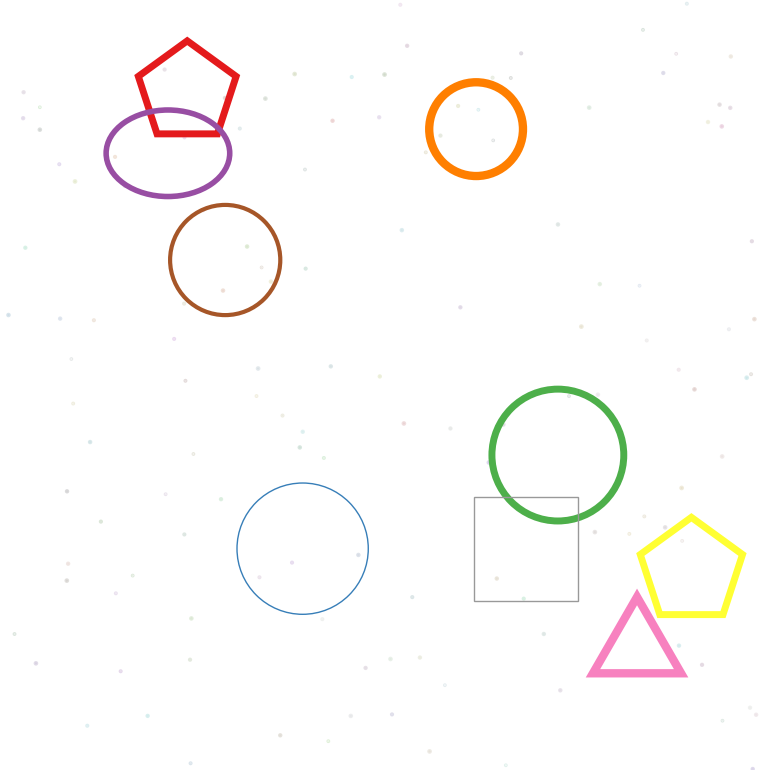[{"shape": "pentagon", "thickness": 2.5, "radius": 0.33, "center": [0.243, 0.88]}, {"shape": "circle", "thickness": 0.5, "radius": 0.43, "center": [0.393, 0.287]}, {"shape": "circle", "thickness": 2.5, "radius": 0.43, "center": [0.724, 0.409]}, {"shape": "oval", "thickness": 2, "radius": 0.4, "center": [0.218, 0.801]}, {"shape": "circle", "thickness": 3, "radius": 0.3, "center": [0.618, 0.832]}, {"shape": "pentagon", "thickness": 2.5, "radius": 0.35, "center": [0.898, 0.258]}, {"shape": "circle", "thickness": 1.5, "radius": 0.36, "center": [0.292, 0.662]}, {"shape": "triangle", "thickness": 3, "radius": 0.33, "center": [0.827, 0.159]}, {"shape": "square", "thickness": 0.5, "radius": 0.34, "center": [0.683, 0.287]}]